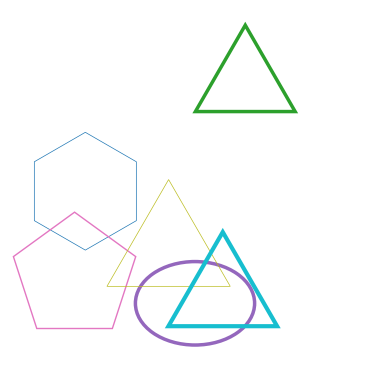[{"shape": "hexagon", "thickness": 0.5, "radius": 0.76, "center": [0.222, 0.503]}, {"shape": "triangle", "thickness": 2.5, "radius": 0.75, "center": [0.637, 0.785]}, {"shape": "oval", "thickness": 2.5, "radius": 0.77, "center": [0.507, 0.212]}, {"shape": "pentagon", "thickness": 1, "radius": 0.84, "center": [0.194, 0.282]}, {"shape": "triangle", "thickness": 0.5, "radius": 0.92, "center": [0.438, 0.349]}, {"shape": "triangle", "thickness": 3, "radius": 0.82, "center": [0.579, 0.234]}]